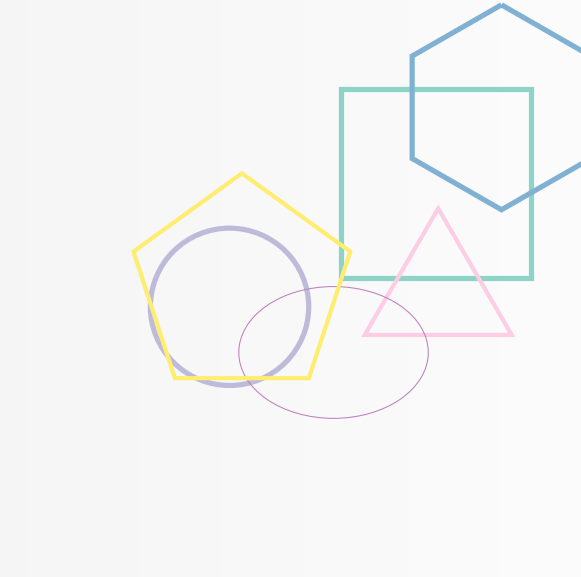[{"shape": "square", "thickness": 2.5, "radius": 0.82, "center": [0.751, 0.681]}, {"shape": "circle", "thickness": 2.5, "radius": 0.68, "center": [0.395, 0.468]}, {"shape": "hexagon", "thickness": 2.5, "radius": 0.89, "center": [0.863, 0.813]}, {"shape": "triangle", "thickness": 2, "radius": 0.73, "center": [0.754, 0.492]}, {"shape": "oval", "thickness": 0.5, "radius": 0.82, "center": [0.574, 0.389]}, {"shape": "pentagon", "thickness": 2, "radius": 0.98, "center": [0.416, 0.503]}]